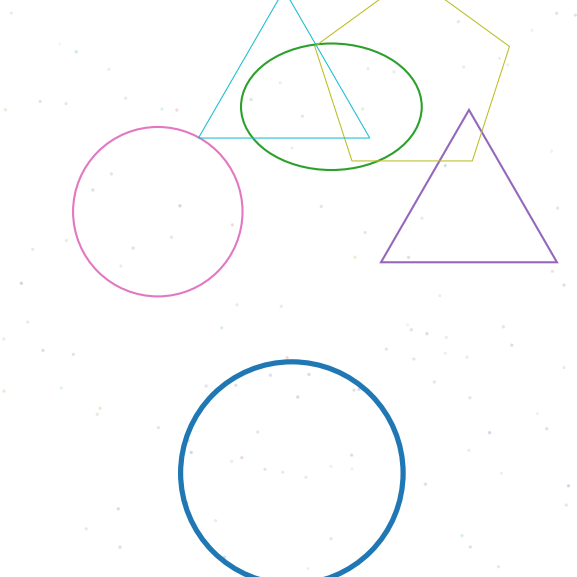[{"shape": "circle", "thickness": 2.5, "radius": 0.96, "center": [0.505, 0.18]}, {"shape": "oval", "thickness": 1, "radius": 0.78, "center": [0.574, 0.814]}, {"shape": "triangle", "thickness": 1, "radius": 0.88, "center": [0.812, 0.633]}, {"shape": "circle", "thickness": 1, "radius": 0.73, "center": [0.273, 0.633]}, {"shape": "pentagon", "thickness": 0.5, "radius": 0.89, "center": [0.714, 0.864]}, {"shape": "triangle", "thickness": 0.5, "radius": 0.86, "center": [0.492, 0.846]}]